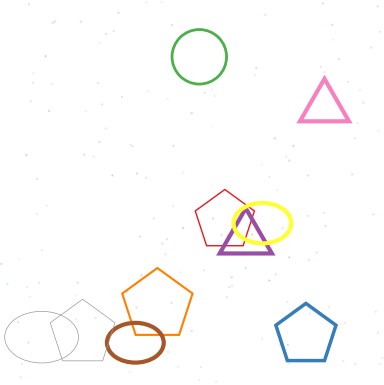[{"shape": "pentagon", "thickness": 1, "radius": 0.4, "center": [0.584, 0.427]}, {"shape": "pentagon", "thickness": 2.5, "radius": 0.41, "center": [0.795, 0.13]}, {"shape": "circle", "thickness": 2, "radius": 0.35, "center": [0.518, 0.852]}, {"shape": "triangle", "thickness": 3, "radius": 0.39, "center": [0.638, 0.381]}, {"shape": "pentagon", "thickness": 1.5, "radius": 0.48, "center": [0.409, 0.208]}, {"shape": "oval", "thickness": 3, "radius": 0.37, "center": [0.682, 0.42]}, {"shape": "oval", "thickness": 3, "radius": 0.37, "center": [0.352, 0.11]}, {"shape": "triangle", "thickness": 3, "radius": 0.37, "center": [0.843, 0.722]}, {"shape": "pentagon", "thickness": 0.5, "radius": 0.44, "center": [0.215, 0.134]}, {"shape": "oval", "thickness": 0.5, "radius": 0.48, "center": [0.108, 0.124]}]